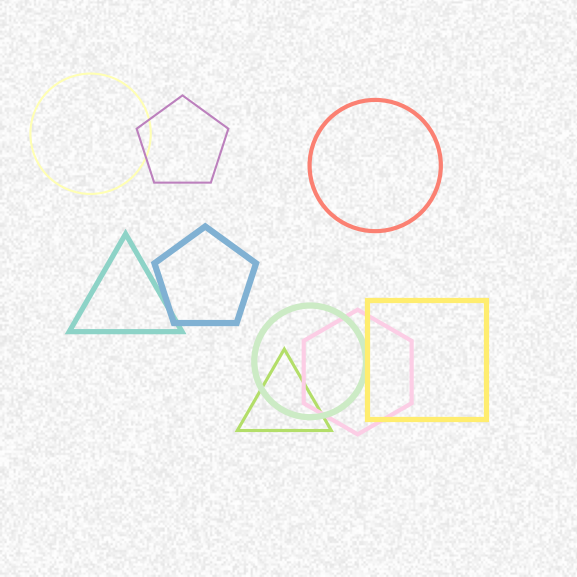[{"shape": "triangle", "thickness": 2.5, "radius": 0.56, "center": [0.218, 0.481]}, {"shape": "circle", "thickness": 1, "radius": 0.52, "center": [0.157, 0.768]}, {"shape": "circle", "thickness": 2, "radius": 0.57, "center": [0.65, 0.712]}, {"shape": "pentagon", "thickness": 3, "radius": 0.46, "center": [0.355, 0.515]}, {"shape": "triangle", "thickness": 1.5, "radius": 0.47, "center": [0.492, 0.301]}, {"shape": "hexagon", "thickness": 2, "radius": 0.54, "center": [0.619, 0.355]}, {"shape": "pentagon", "thickness": 1, "radius": 0.42, "center": [0.316, 0.75]}, {"shape": "circle", "thickness": 3, "radius": 0.48, "center": [0.537, 0.373]}, {"shape": "square", "thickness": 2.5, "radius": 0.52, "center": [0.739, 0.376]}]